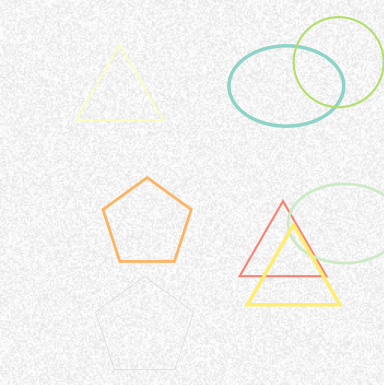[{"shape": "oval", "thickness": 2.5, "radius": 0.75, "center": [0.744, 0.777]}, {"shape": "triangle", "thickness": 1, "radius": 0.65, "center": [0.311, 0.753]}, {"shape": "triangle", "thickness": 1.5, "radius": 0.65, "center": [0.735, 0.348]}, {"shape": "pentagon", "thickness": 2, "radius": 0.6, "center": [0.382, 0.418]}, {"shape": "circle", "thickness": 1.5, "radius": 0.58, "center": [0.88, 0.839]}, {"shape": "pentagon", "thickness": 0.5, "radius": 0.67, "center": [0.376, 0.148]}, {"shape": "oval", "thickness": 2, "radius": 0.73, "center": [0.895, 0.42]}, {"shape": "triangle", "thickness": 2.5, "radius": 0.69, "center": [0.763, 0.278]}]